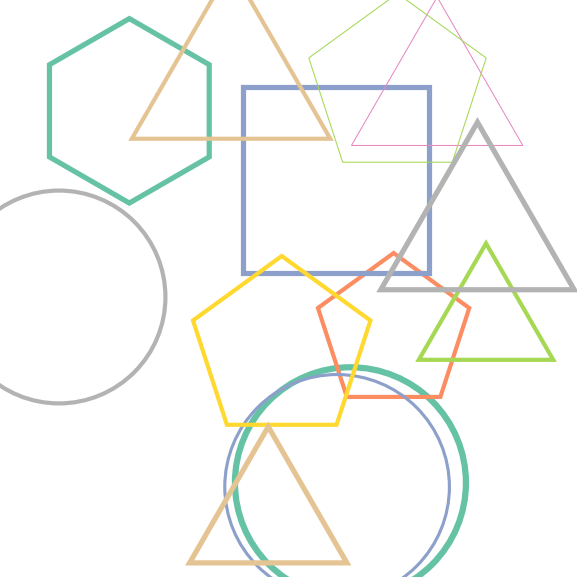[{"shape": "hexagon", "thickness": 2.5, "radius": 0.8, "center": [0.224, 0.807]}, {"shape": "circle", "thickness": 3, "radius": 1.0, "center": [0.607, 0.163]}, {"shape": "pentagon", "thickness": 2, "radius": 0.69, "center": [0.682, 0.423]}, {"shape": "circle", "thickness": 1.5, "radius": 0.97, "center": [0.584, 0.156]}, {"shape": "square", "thickness": 2.5, "radius": 0.8, "center": [0.582, 0.687]}, {"shape": "triangle", "thickness": 0.5, "radius": 0.86, "center": [0.757, 0.833]}, {"shape": "triangle", "thickness": 2, "radius": 0.67, "center": [0.842, 0.443]}, {"shape": "pentagon", "thickness": 0.5, "radius": 0.81, "center": [0.688, 0.849]}, {"shape": "pentagon", "thickness": 2, "radius": 0.81, "center": [0.488, 0.394]}, {"shape": "triangle", "thickness": 2, "radius": 0.99, "center": [0.4, 0.858]}, {"shape": "triangle", "thickness": 2.5, "radius": 0.79, "center": [0.465, 0.103]}, {"shape": "circle", "thickness": 2, "radius": 0.92, "center": [0.102, 0.485]}, {"shape": "triangle", "thickness": 2.5, "radius": 0.97, "center": [0.827, 0.594]}]